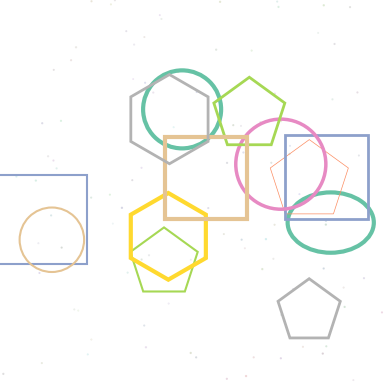[{"shape": "circle", "thickness": 3, "radius": 0.51, "center": [0.473, 0.716]}, {"shape": "oval", "thickness": 3, "radius": 0.56, "center": [0.859, 0.422]}, {"shape": "pentagon", "thickness": 0.5, "radius": 0.53, "center": [0.803, 0.531]}, {"shape": "square", "thickness": 1.5, "radius": 0.58, "center": [0.11, 0.43]}, {"shape": "square", "thickness": 2, "radius": 0.54, "center": [0.848, 0.541]}, {"shape": "circle", "thickness": 2.5, "radius": 0.58, "center": [0.729, 0.574]}, {"shape": "pentagon", "thickness": 1.5, "radius": 0.46, "center": [0.426, 0.317]}, {"shape": "pentagon", "thickness": 2, "radius": 0.48, "center": [0.648, 0.702]}, {"shape": "hexagon", "thickness": 3, "radius": 0.56, "center": [0.437, 0.386]}, {"shape": "circle", "thickness": 1.5, "radius": 0.42, "center": [0.135, 0.377]}, {"shape": "square", "thickness": 3, "radius": 0.54, "center": [0.535, 0.538]}, {"shape": "hexagon", "thickness": 2, "radius": 0.58, "center": [0.44, 0.691]}, {"shape": "pentagon", "thickness": 2, "radius": 0.43, "center": [0.803, 0.191]}]